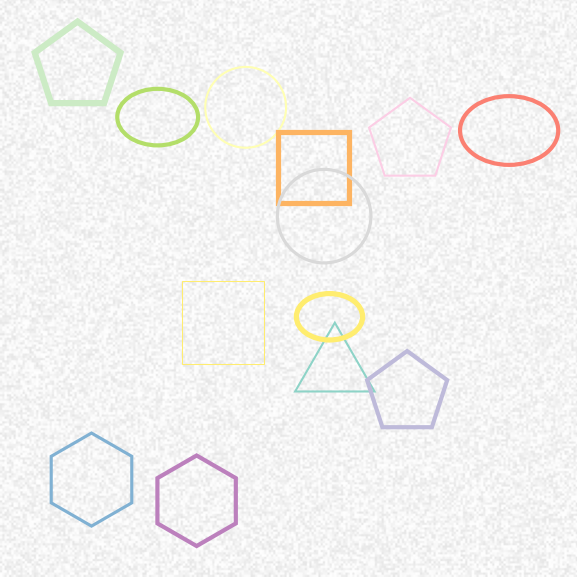[{"shape": "triangle", "thickness": 1, "radius": 0.4, "center": [0.58, 0.361]}, {"shape": "circle", "thickness": 1, "radius": 0.35, "center": [0.425, 0.813]}, {"shape": "pentagon", "thickness": 2, "radius": 0.36, "center": [0.705, 0.318]}, {"shape": "oval", "thickness": 2, "radius": 0.43, "center": [0.882, 0.773]}, {"shape": "hexagon", "thickness": 1.5, "radius": 0.4, "center": [0.158, 0.169]}, {"shape": "square", "thickness": 2.5, "radius": 0.31, "center": [0.543, 0.709]}, {"shape": "oval", "thickness": 2, "radius": 0.35, "center": [0.273, 0.796]}, {"shape": "pentagon", "thickness": 1, "radius": 0.37, "center": [0.71, 0.755]}, {"shape": "circle", "thickness": 1.5, "radius": 0.41, "center": [0.561, 0.625]}, {"shape": "hexagon", "thickness": 2, "radius": 0.39, "center": [0.34, 0.132]}, {"shape": "pentagon", "thickness": 3, "radius": 0.39, "center": [0.134, 0.884]}, {"shape": "oval", "thickness": 2.5, "radius": 0.29, "center": [0.571, 0.451]}, {"shape": "square", "thickness": 0.5, "radius": 0.36, "center": [0.386, 0.441]}]